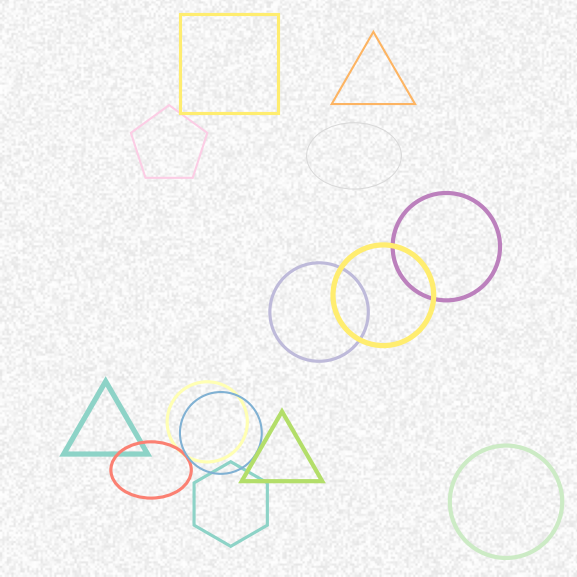[{"shape": "hexagon", "thickness": 1.5, "radius": 0.37, "center": [0.399, 0.126]}, {"shape": "triangle", "thickness": 2.5, "radius": 0.42, "center": [0.183, 0.255]}, {"shape": "circle", "thickness": 1.5, "radius": 0.35, "center": [0.359, 0.269]}, {"shape": "circle", "thickness": 1.5, "radius": 0.43, "center": [0.553, 0.459]}, {"shape": "oval", "thickness": 1.5, "radius": 0.35, "center": [0.262, 0.185]}, {"shape": "circle", "thickness": 1, "radius": 0.35, "center": [0.382, 0.249]}, {"shape": "triangle", "thickness": 1, "radius": 0.42, "center": [0.647, 0.861]}, {"shape": "triangle", "thickness": 2, "radius": 0.4, "center": [0.488, 0.206]}, {"shape": "pentagon", "thickness": 1, "radius": 0.35, "center": [0.293, 0.748]}, {"shape": "oval", "thickness": 0.5, "radius": 0.41, "center": [0.613, 0.729]}, {"shape": "circle", "thickness": 2, "radius": 0.46, "center": [0.773, 0.572]}, {"shape": "circle", "thickness": 2, "radius": 0.49, "center": [0.876, 0.13]}, {"shape": "circle", "thickness": 2.5, "radius": 0.44, "center": [0.664, 0.488]}, {"shape": "square", "thickness": 1.5, "radius": 0.43, "center": [0.397, 0.889]}]